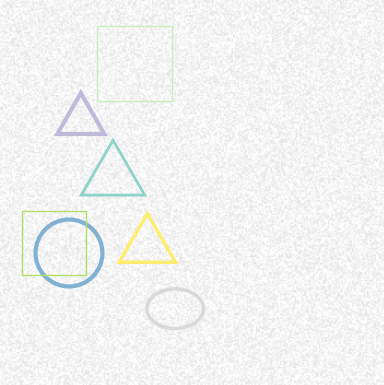[{"shape": "triangle", "thickness": 2, "radius": 0.48, "center": [0.293, 0.541]}, {"shape": "triangle", "thickness": 3, "radius": 0.35, "center": [0.21, 0.687]}, {"shape": "circle", "thickness": 3, "radius": 0.43, "center": [0.179, 0.343]}, {"shape": "square", "thickness": 1, "radius": 0.41, "center": [0.139, 0.368]}, {"shape": "oval", "thickness": 2.5, "radius": 0.37, "center": [0.455, 0.198]}, {"shape": "square", "thickness": 1, "radius": 0.49, "center": [0.349, 0.835]}, {"shape": "triangle", "thickness": 2.5, "radius": 0.42, "center": [0.383, 0.361]}]